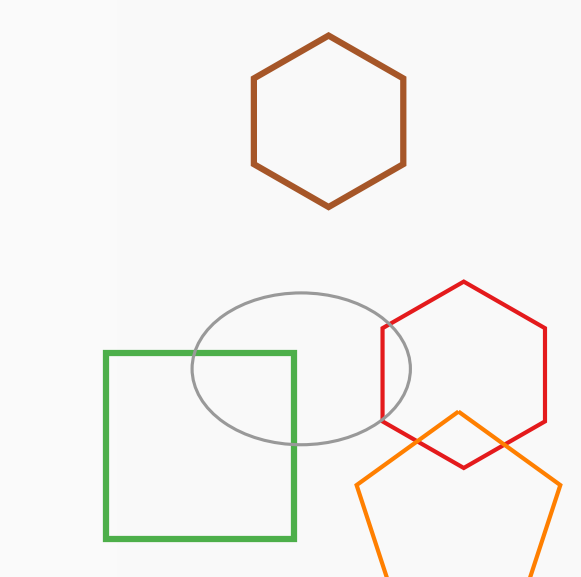[{"shape": "hexagon", "thickness": 2, "radius": 0.81, "center": [0.798, 0.35]}, {"shape": "square", "thickness": 3, "radius": 0.81, "center": [0.345, 0.226]}, {"shape": "pentagon", "thickness": 2, "radius": 0.92, "center": [0.789, 0.102]}, {"shape": "hexagon", "thickness": 3, "radius": 0.74, "center": [0.565, 0.789]}, {"shape": "oval", "thickness": 1.5, "radius": 0.94, "center": [0.518, 0.36]}]